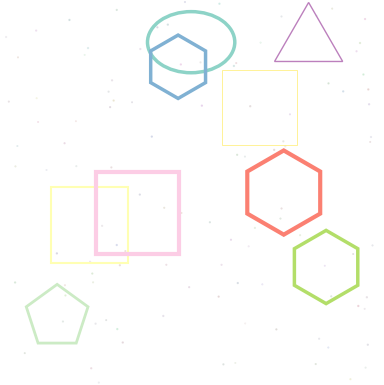[{"shape": "oval", "thickness": 2.5, "radius": 0.57, "center": [0.496, 0.89]}, {"shape": "square", "thickness": 1.5, "radius": 0.5, "center": [0.233, 0.416]}, {"shape": "hexagon", "thickness": 3, "radius": 0.55, "center": [0.737, 0.5]}, {"shape": "hexagon", "thickness": 2.5, "radius": 0.41, "center": [0.463, 0.827]}, {"shape": "hexagon", "thickness": 2.5, "radius": 0.48, "center": [0.847, 0.307]}, {"shape": "square", "thickness": 3, "radius": 0.54, "center": [0.357, 0.447]}, {"shape": "triangle", "thickness": 1, "radius": 0.51, "center": [0.802, 0.891]}, {"shape": "pentagon", "thickness": 2, "radius": 0.42, "center": [0.148, 0.177]}, {"shape": "square", "thickness": 0.5, "radius": 0.49, "center": [0.674, 0.72]}]